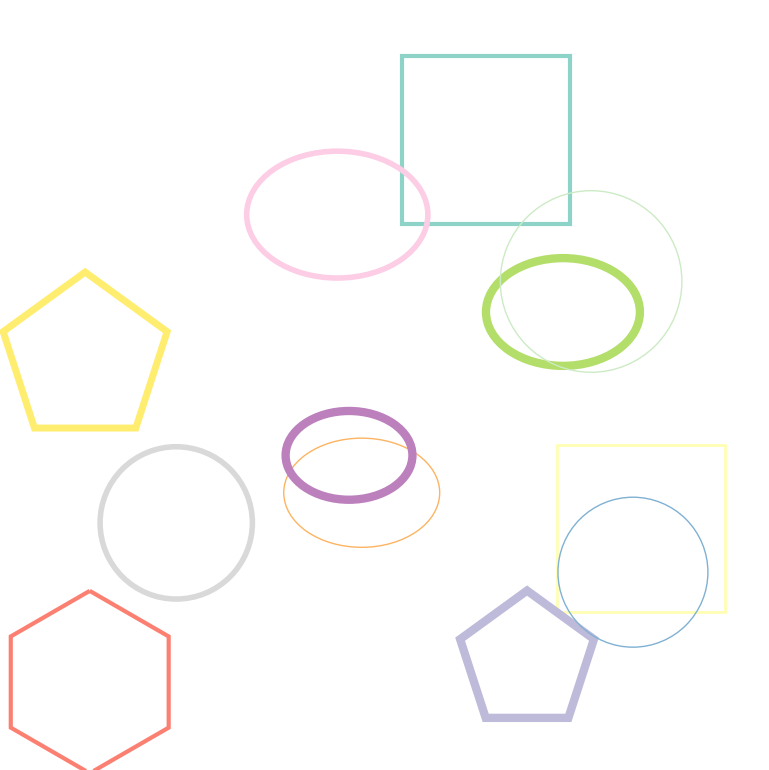[{"shape": "square", "thickness": 1.5, "radius": 0.55, "center": [0.631, 0.818]}, {"shape": "square", "thickness": 1, "radius": 0.54, "center": [0.833, 0.314]}, {"shape": "pentagon", "thickness": 3, "radius": 0.46, "center": [0.684, 0.142]}, {"shape": "hexagon", "thickness": 1.5, "radius": 0.59, "center": [0.117, 0.114]}, {"shape": "circle", "thickness": 0.5, "radius": 0.49, "center": [0.822, 0.257]}, {"shape": "oval", "thickness": 0.5, "radius": 0.51, "center": [0.47, 0.36]}, {"shape": "oval", "thickness": 3, "radius": 0.5, "center": [0.731, 0.595]}, {"shape": "oval", "thickness": 2, "radius": 0.59, "center": [0.438, 0.721]}, {"shape": "circle", "thickness": 2, "radius": 0.49, "center": [0.229, 0.321]}, {"shape": "oval", "thickness": 3, "radius": 0.41, "center": [0.453, 0.409]}, {"shape": "circle", "thickness": 0.5, "radius": 0.59, "center": [0.768, 0.634]}, {"shape": "pentagon", "thickness": 2.5, "radius": 0.56, "center": [0.111, 0.535]}]